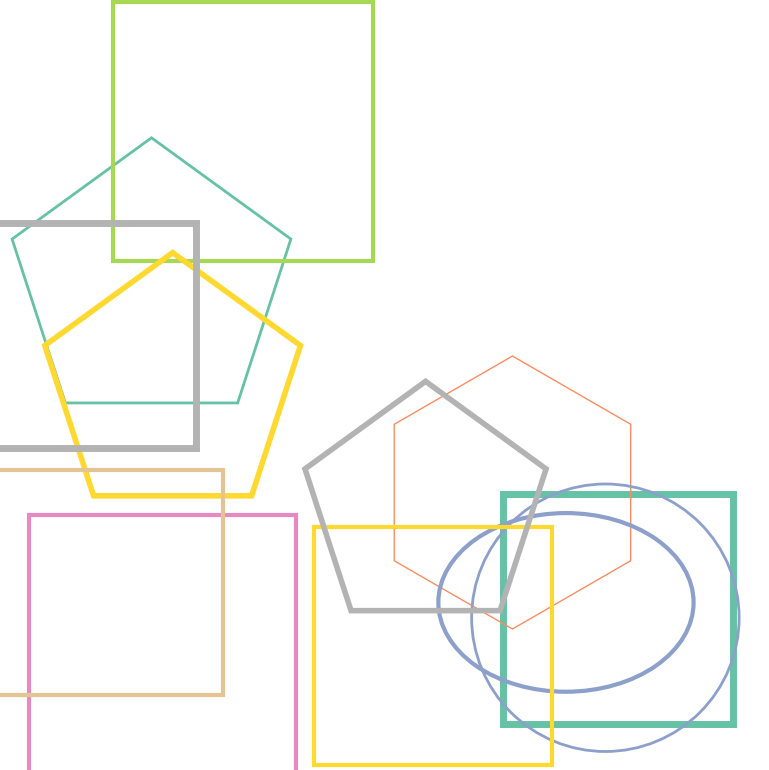[{"shape": "square", "thickness": 2.5, "radius": 0.75, "center": [0.802, 0.209]}, {"shape": "pentagon", "thickness": 1, "radius": 0.95, "center": [0.197, 0.631]}, {"shape": "hexagon", "thickness": 0.5, "radius": 0.89, "center": [0.666, 0.36]}, {"shape": "oval", "thickness": 1.5, "radius": 0.83, "center": [0.735, 0.218]}, {"shape": "circle", "thickness": 1, "radius": 0.87, "center": [0.786, 0.198]}, {"shape": "square", "thickness": 1.5, "radius": 0.87, "center": [0.211, 0.157]}, {"shape": "square", "thickness": 1.5, "radius": 0.84, "center": [0.316, 0.829]}, {"shape": "square", "thickness": 1.5, "radius": 0.77, "center": [0.563, 0.161]}, {"shape": "pentagon", "thickness": 2, "radius": 0.87, "center": [0.224, 0.497]}, {"shape": "square", "thickness": 1.5, "radius": 0.73, "center": [0.144, 0.244]}, {"shape": "pentagon", "thickness": 2, "radius": 0.82, "center": [0.553, 0.34]}, {"shape": "square", "thickness": 2.5, "radius": 0.73, "center": [0.108, 0.565]}]